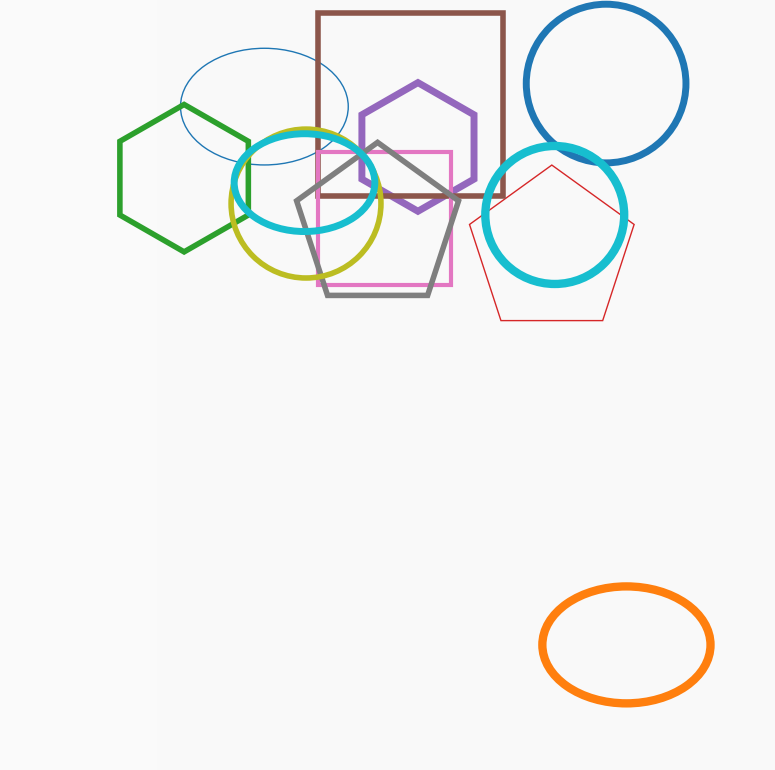[{"shape": "circle", "thickness": 2.5, "radius": 0.52, "center": [0.782, 0.891]}, {"shape": "oval", "thickness": 0.5, "radius": 0.54, "center": [0.341, 0.862]}, {"shape": "oval", "thickness": 3, "radius": 0.54, "center": [0.808, 0.162]}, {"shape": "hexagon", "thickness": 2, "radius": 0.48, "center": [0.238, 0.769]}, {"shape": "pentagon", "thickness": 0.5, "radius": 0.56, "center": [0.712, 0.674]}, {"shape": "hexagon", "thickness": 2.5, "radius": 0.42, "center": [0.539, 0.809]}, {"shape": "square", "thickness": 2, "radius": 0.6, "center": [0.53, 0.864]}, {"shape": "square", "thickness": 1.5, "radius": 0.43, "center": [0.496, 0.717]}, {"shape": "pentagon", "thickness": 2, "radius": 0.55, "center": [0.487, 0.705]}, {"shape": "circle", "thickness": 2, "radius": 0.48, "center": [0.395, 0.736]}, {"shape": "oval", "thickness": 2.5, "radius": 0.45, "center": [0.393, 0.763]}, {"shape": "circle", "thickness": 3, "radius": 0.45, "center": [0.716, 0.721]}]